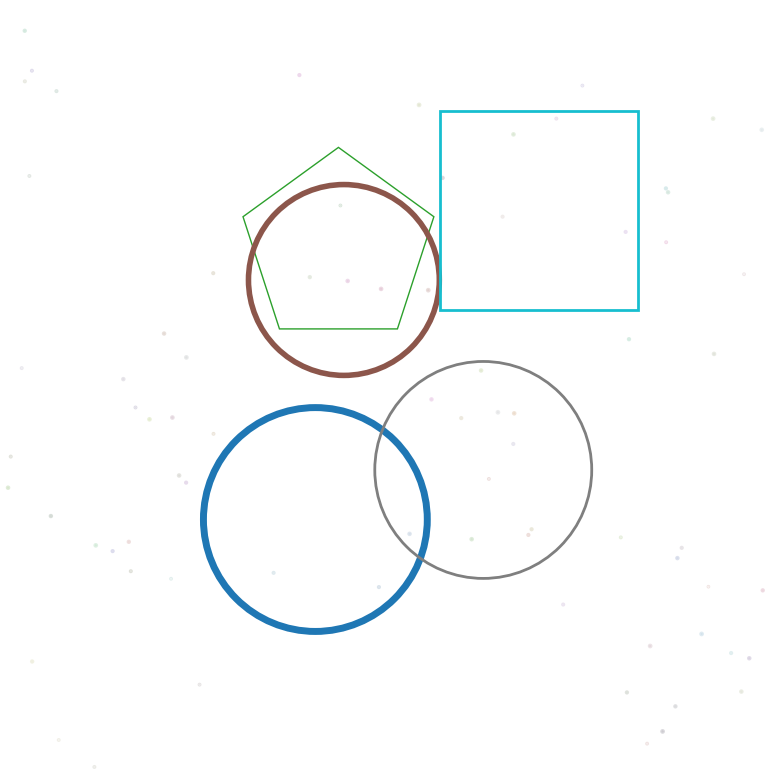[{"shape": "circle", "thickness": 2.5, "radius": 0.73, "center": [0.41, 0.325]}, {"shape": "pentagon", "thickness": 0.5, "radius": 0.65, "center": [0.44, 0.678]}, {"shape": "circle", "thickness": 2, "radius": 0.62, "center": [0.447, 0.636]}, {"shape": "circle", "thickness": 1, "radius": 0.7, "center": [0.628, 0.39]}, {"shape": "square", "thickness": 1, "radius": 0.64, "center": [0.7, 0.727]}]